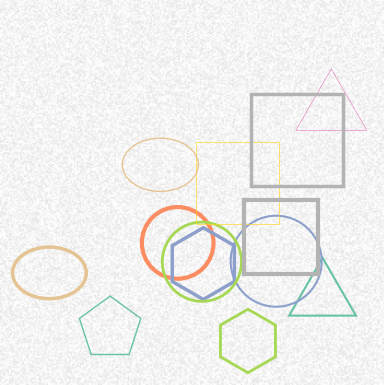[{"shape": "triangle", "thickness": 1.5, "radius": 0.5, "center": [0.838, 0.23]}, {"shape": "pentagon", "thickness": 1, "radius": 0.42, "center": [0.286, 0.147]}, {"shape": "circle", "thickness": 3, "radius": 0.47, "center": [0.462, 0.369]}, {"shape": "circle", "thickness": 1.5, "radius": 0.59, "center": [0.717, 0.322]}, {"shape": "hexagon", "thickness": 2.5, "radius": 0.47, "center": [0.528, 0.315]}, {"shape": "triangle", "thickness": 0.5, "radius": 0.53, "center": [0.861, 0.715]}, {"shape": "hexagon", "thickness": 2, "radius": 0.41, "center": [0.644, 0.114]}, {"shape": "circle", "thickness": 2, "radius": 0.51, "center": [0.524, 0.32]}, {"shape": "square", "thickness": 0.5, "radius": 0.54, "center": [0.617, 0.525]}, {"shape": "oval", "thickness": 1, "radius": 0.49, "center": [0.417, 0.572]}, {"shape": "oval", "thickness": 2.5, "radius": 0.48, "center": [0.128, 0.291]}, {"shape": "square", "thickness": 3, "radius": 0.48, "center": [0.729, 0.384]}, {"shape": "square", "thickness": 2.5, "radius": 0.59, "center": [0.772, 0.637]}]